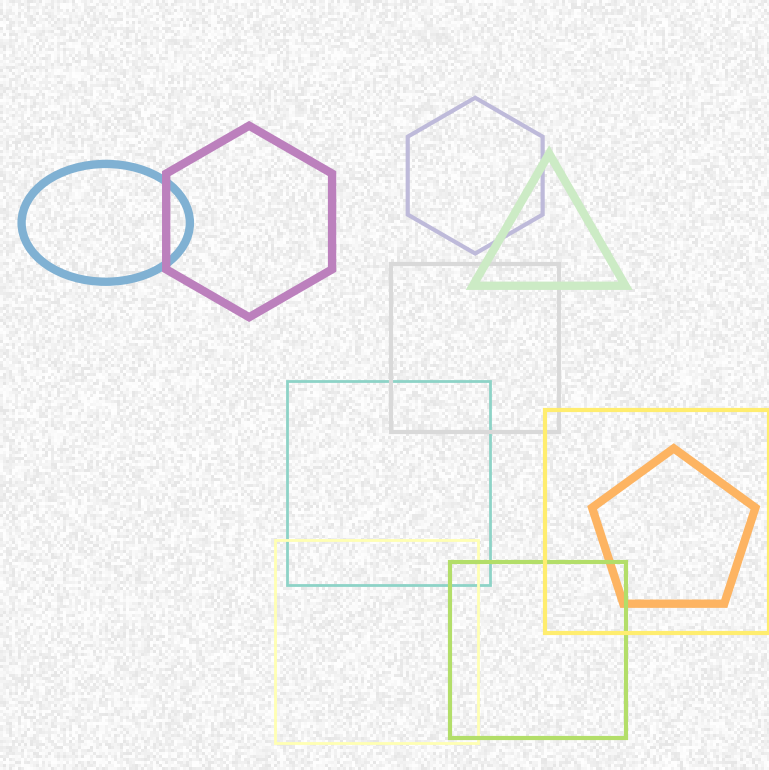[{"shape": "square", "thickness": 1, "radius": 0.66, "center": [0.505, 0.373]}, {"shape": "square", "thickness": 1, "radius": 0.66, "center": [0.489, 0.167]}, {"shape": "hexagon", "thickness": 1.5, "radius": 0.51, "center": [0.617, 0.772]}, {"shape": "oval", "thickness": 3, "radius": 0.55, "center": [0.137, 0.711]}, {"shape": "pentagon", "thickness": 3, "radius": 0.56, "center": [0.875, 0.306]}, {"shape": "square", "thickness": 1.5, "radius": 0.57, "center": [0.699, 0.156]}, {"shape": "square", "thickness": 1.5, "radius": 0.54, "center": [0.617, 0.548]}, {"shape": "hexagon", "thickness": 3, "radius": 0.62, "center": [0.324, 0.712]}, {"shape": "triangle", "thickness": 3, "radius": 0.57, "center": [0.713, 0.686]}, {"shape": "square", "thickness": 1.5, "radius": 0.73, "center": [0.853, 0.323]}]